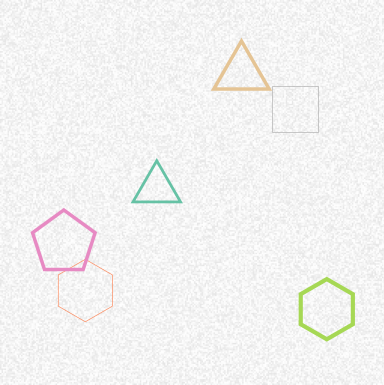[{"shape": "triangle", "thickness": 2, "radius": 0.36, "center": [0.407, 0.511]}, {"shape": "hexagon", "thickness": 0.5, "radius": 0.41, "center": [0.222, 0.245]}, {"shape": "pentagon", "thickness": 2.5, "radius": 0.43, "center": [0.166, 0.369]}, {"shape": "hexagon", "thickness": 3, "radius": 0.39, "center": [0.849, 0.197]}, {"shape": "triangle", "thickness": 2.5, "radius": 0.42, "center": [0.627, 0.81]}, {"shape": "square", "thickness": 0.5, "radius": 0.3, "center": [0.765, 0.718]}]